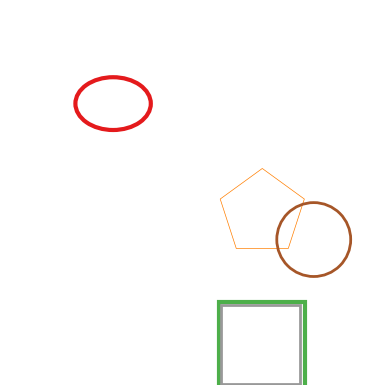[{"shape": "oval", "thickness": 3, "radius": 0.49, "center": [0.294, 0.731]}, {"shape": "square", "thickness": 3, "radius": 0.56, "center": [0.68, 0.104]}, {"shape": "pentagon", "thickness": 0.5, "radius": 0.57, "center": [0.681, 0.448]}, {"shape": "circle", "thickness": 2, "radius": 0.48, "center": [0.815, 0.378]}, {"shape": "square", "thickness": 2, "radius": 0.51, "center": [0.676, 0.105]}]